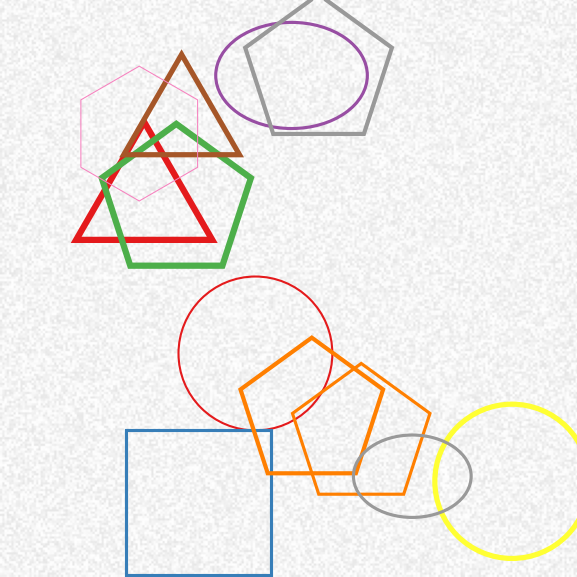[{"shape": "circle", "thickness": 1, "radius": 0.67, "center": [0.442, 0.387]}, {"shape": "triangle", "thickness": 3, "radius": 0.68, "center": [0.25, 0.652]}, {"shape": "square", "thickness": 1.5, "radius": 0.63, "center": [0.343, 0.129]}, {"shape": "pentagon", "thickness": 3, "radius": 0.68, "center": [0.305, 0.649]}, {"shape": "oval", "thickness": 1.5, "radius": 0.66, "center": [0.505, 0.868]}, {"shape": "pentagon", "thickness": 2, "radius": 0.65, "center": [0.54, 0.285]}, {"shape": "pentagon", "thickness": 1.5, "radius": 0.63, "center": [0.625, 0.245]}, {"shape": "circle", "thickness": 2.5, "radius": 0.67, "center": [0.887, 0.166]}, {"shape": "triangle", "thickness": 2.5, "radius": 0.58, "center": [0.314, 0.789]}, {"shape": "hexagon", "thickness": 0.5, "radius": 0.58, "center": [0.241, 0.768]}, {"shape": "pentagon", "thickness": 2, "radius": 0.67, "center": [0.552, 0.875]}, {"shape": "oval", "thickness": 1.5, "radius": 0.51, "center": [0.714, 0.175]}]